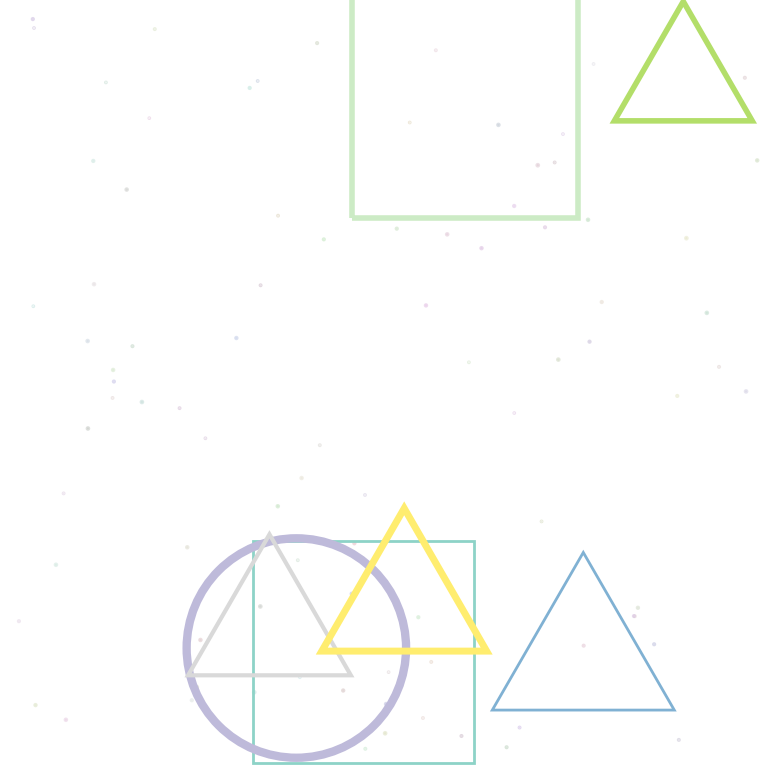[{"shape": "square", "thickness": 1, "radius": 0.72, "center": [0.472, 0.153]}, {"shape": "circle", "thickness": 3, "radius": 0.71, "center": [0.385, 0.158]}, {"shape": "triangle", "thickness": 1, "radius": 0.68, "center": [0.758, 0.146]}, {"shape": "triangle", "thickness": 2, "radius": 0.52, "center": [0.887, 0.895]}, {"shape": "triangle", "thickness": 1.5, "radius": 0.61, "center": [0.35, 0.184]}, {"shape": "square", "thickness": 2, "radius": 0.74, "center": [0.604, 0.864]}, {"shape": "triangle", "thickness": 2.5, "radius": 0.62, "center": [0.525, 0.216]}]